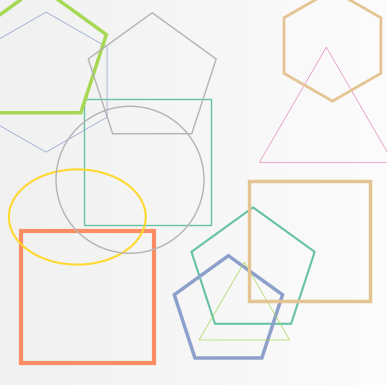[{"shape": "pentagon", "thickness": 1.5, "radius": 0.84, "center": [0.653, 0.294]}, {"shape": "square", "thickness": 1, "radius": 0.82, "center": [0.38, 0.58]}, {"shape": "square", "thickness": 3, "radius": 0.86, "center": [0.227, 0.228]}, {"shape": "hexagon", "thickness": 0.5, "radius": 0.91, "center": [0.119, 0.787]}, {"shape": "pentagon", "thickness": 2.5, "radius": 0.73, "center": [0.589, 0.189]}, {"shape": "triangle", "thickness": 0.5, "radius": 1.0, "center": [0.842, 0.678]}, {"shape": "triangle", "thickness": 0.5, "radius": 0.67, "center": [0.631, 0.184]}, {"shape": "pentagon", "thickness": 2.5, "radius": 0.91, "center": [0.102, 0.854]}, {"shape": "oval", "thickness": 1.5, "radius": 0.88, "center": [0.199, 0.436]}, {"shape": "square", "thickness": 2.5, "radius": 0.78, "center": [0.799, 0.373]}, {"shape": "hexagon", "thickness": 2, "radius": 0.72, "center": [0.858, 0.882]}, {"shape": "circle", "thickness": 1, "radius": 0.95, "center": [0.335, 0.533]}, {"shape": "pentagon", "thickness": 1, "radius": 0.87, "center": [0.393, 0.793]}]